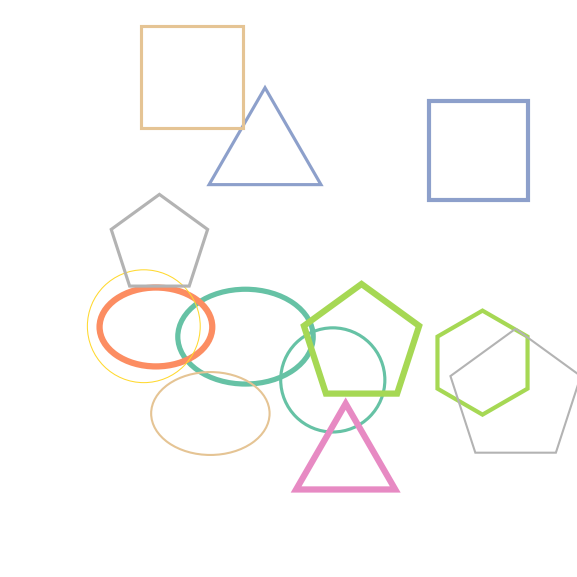[{"shape": "circle", "thickness": 1.5, "radius": 0.45, "center": [0.576, 0.341]}, {"shape": "oval", "thickness": 2.5, "radius": 0.59, "center": [0.425, 0.416]}, {"shape": "oval", "thickness": 3, "radius": 0.49, "center": [0.27, 0.433]}, {"shape": "triangle", "thickness": 1.5, "radius": 0.56, "center": [0.459, 0.735]}, {"shape": "square", "thickness": 2, "radius": 0.43, "center": [0.829, 0.739]}, {"shape": "triangle", "thickness": 3, "radius": 0.5, "center": [0.599, 0.201]}, {"shape": "hexagon", "thickness": 2, "radius": 0.45, "center": [0.836, 0.371]}, {"shape": "pentagon", "thickness": 3, "radius": 0.52, "center": [0.626, 0.402]}, {"shape": "circle", "thickness": 0.5, "radius": 0.49, "center": [0.249, 0.434]}, {"shape": "oval", "thickness": 1, "radius": 0.51, "center": [0.364, 0.283]}, {"shape": "square", "thickness": 1.5, "radius": 0.44, "center": [0.333, 0.865]}, {"shape": "pentagon", "thickness": 1.5, "radius": 0.44, "center": [0.276, 0.575]}, {"shape": "pentagon", "thickness": 1, "radius": 0.59, "center": [0.893, 0.311]}]